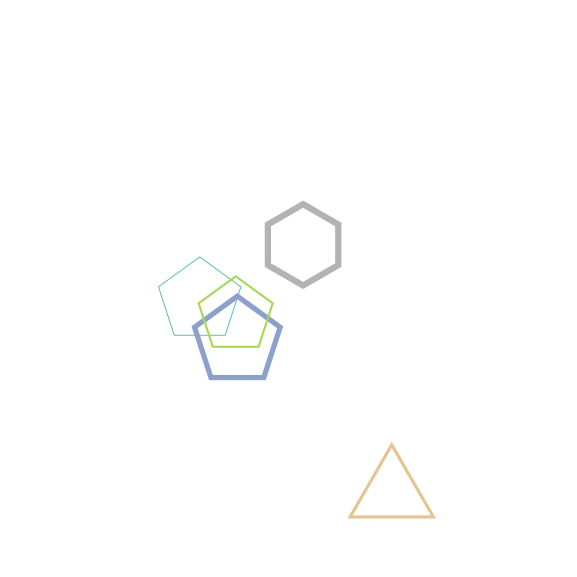[{"shape": "pentagon", "thickness": 0.5, "radius": 0.38, "center": [0.346, 0.479]}, {"shape": "pentagon", "thickness": 2.5, "radius": 0.39, "center": [0.411, 0.408]}, {"shape": "pentagon", "thickness": 1, "radius": 0.34, "center": [0.408, 0.453]}, {"shape": "triangle", "thickness": 1.5, "radius": 0.42, "center": [0.678, 0.146]}, {"shape": "hexagon", "thickness": 3, "radius": 0.35, "center": [0.525, 0.575]}]